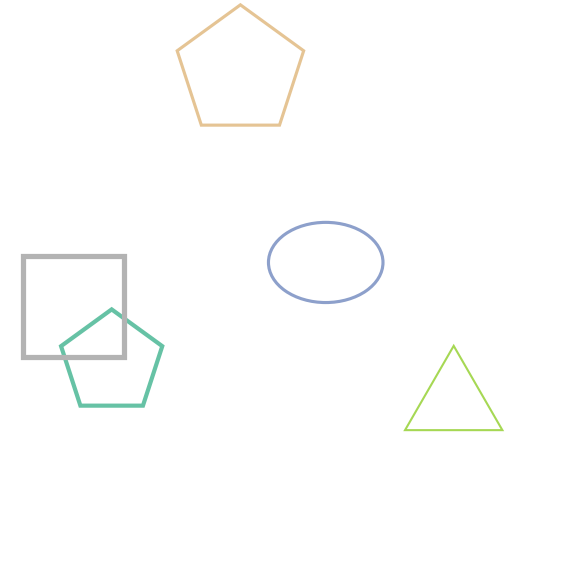[{"shape": "pentagon", "thickness": 2, "radius": 0.46, "center": [0.193, 0.371]}, {"shape": "oval", "thickness": 1.5, "radius": 0.5, "center": [0.564, 0.545]}, {"shape": "triangle", "thickness": 1, "radius": 0.49, "center": [0.786, 0.303]}, {"shape": "pentagon", "thickness": 1.5, "radius": 0.58, "center": [0.416, 0.876]}, {"shape": "square", "thickness": 2.5, "radius": 0.44, "center": [0.128, 0.468]}]